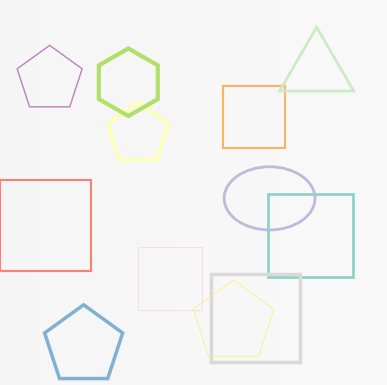[{"shape": "square", "thickness": 2, "radius": 0.54, "center": [0.801, 0.388]}, {"shape": "pentagon", "thickness": 2.5, "radius": 0.41, "center": [0.356, 0.652]}, {"shape": "oval", "thickness": 2, "radius": 0.59, "center": [0.696, 0.485]}, {"shape": "square", "thickness": 1.5, "radius": 0.59, "center": [0.117, 0.414]}, {"shape": "pentagon", "thickness": 2.5, "radius": 0.53, "center": [0.216, 0.102]}, {"shape": "square", "thickness": 1.5, "radius": 0.4, "center": [0.657, 0.697]}, {"shape": "hexagon", "thickness": 3, "radius": 0.44, "center": [0.331, 0.786]}, {"shape": "square", "thickness": 0.5, "radius": 0.41, "center": [0.439, 0.277]}, {"shape": "square", "thickness": 2.5, "radius": 0.57, "center": [0.659, 0.175]}, {"shape": "pentagon", "thickness": 1, "radius": 0.44, "center": [0.128, 0.794]}, {"shape": "triangle", "thickness": 2, "radius": 0.55, "center": [0.817, 0.819]}, {"shape": "pentagon", "thickness": 0.5, "radius": 0.55, "center": [0.602, 0.163]}]